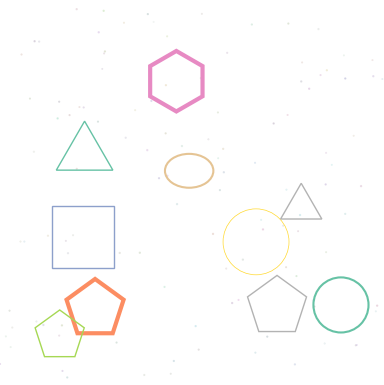[{"shape": "triangle", "thickness": 1, "radius": 0.42, "center": [0.22, 0.6]}, {"shape": "circle", "thickness": 1.5, "radius": 0.36, "center": [0.886, 0.208]}, {"shape": "pentagon", "thickness": 3, "radius": 0.39, "center": [0.247, 0.197]}, {"shape": "square", "thickness": 1, "radius": 0.4, "center": [0.216, 0.385]}, {"shape": "hexagon", "thickness": 3, "radius": 0.39, "center": [0.458, 0.789]}, {"shape": "pentagon", "thickness": 1, "radius": 0.34, "center": [0.155, 0.128]}, {"shape": "circle", "thickness": 0.5, "radius": 0.43, "center": [0.665, 0.372]}, {"shape": "oval", "thickness": 1.5, "radius": 0.31, "center": [0.491, 0.556]}, {"shape": "triangle", "thickness": 1, "radius": 0.31, "center": [0.782, 0.462]}, {"shape": "pentagon", "thickness": 1, "radius": 0.4, "center": [0.72, 0.204]}]